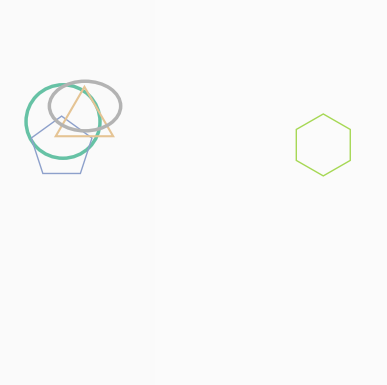[{"shape": "circle", "thickness": 2.5, "radius": 0.48, "center": [0.163, 0.684]}, {"shape": "pentagon", "thickness": 1, "radius": 0.41, "center": [0.159, 0.616]}, {"shape": "hexagon", "thickness": 1, "radius": 0.4, "center": [0.834, 0.624]}, {"shape": "triangle", "thickness": 1.5, "radius": 0.43, "center": [0.218, 0.689]}, {"shape": "oval", "thickness": 2.5, "radius": 0.46, "center": [0.219, 0.725]}]